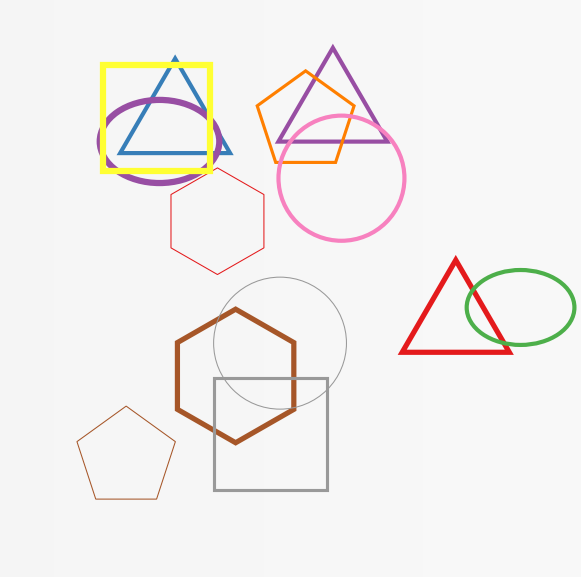[{"shape": "triangle", "thickness": 2.5, "radius": 0.53, "center": [0.784, 0.442]}, {"shape": "hexagon", "thickness": 0.5, "radius": 0.46, "center": [0.374, 0.616]}, {"shape": "triangle", "thickness": 2, "radius": 0.55, "center": [0.301, 0.789]}, {"shape": "oval", "thickness": 2, "radius": 0.46, "center": [0.896, 0.467]}, {"shape": "oval", "thickness": 3, "radius": 0.51, "center": [0.274, 0.754]}, {"shape": "triangle", "thickness": 2, "radius": 0.54, "center": [0.573, 0.808]}, {"shape": "pentagon", "thickness": 1.5, "radius": 0.44, "center": [0.526, 0.789]}, {"shape": "square", "thickness": 3, "radius": 0.46, "center": [0.27, 0.794]}, {"shape": "hexagon", "thickness": 2.5, "radius": 0.58, "center": [0.405, 0.348]}, {"shape": "pentagon", "thickness": 0.5, "radius": 0.45, "center": [0.217, 0.207]}, {"shape": "circle", "thickness": 2, "radius": 0.54, "center": [0.587, 0.691]}, {"shape": "square", "thickness": 1.5, "radius": 0.48, "center": [0.466, 0.248]}, {"shape": "circle", "thickness": 0.5, "radius": 0.57, "center": [0.482, 0.405]}]